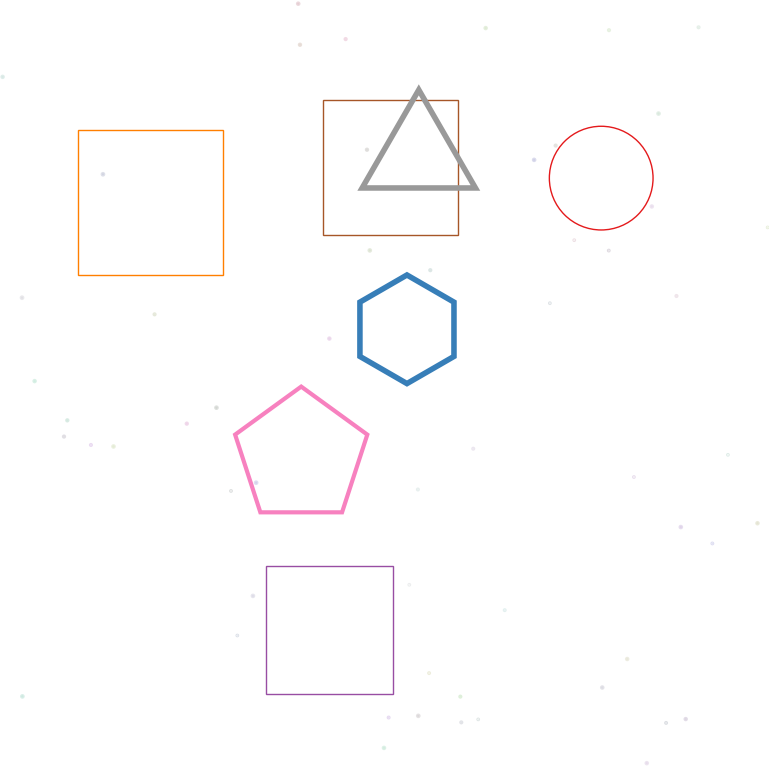[{"shape": "circle", "thickness": 0.5, "radius": 0.34, "center": [0.781, 0.769]}, {"shape": "hexagon", "thickness": 2, "radius": 0.35, "center": [0.529, 0.572]}, {"shape": "square", "thickness": 0.5, "radius": 0.41, "center": [0.428, 0.182]}, {"shape": "square", "thickness": 0.5, "radius": 0.47, "center": [0.195, 0.737]}, {"shape": "square", "thickness": 0.5, "radius": 0.44, "center": [0.507, 0.783]}, {"shape": "pentagon", "thickness": 1.5, "radius": 0.45, "center": [0.391, 0.408]}, {"shape": "triangle", "thickness": 2, "radius": 0.42, "center": [0.544, 0.798]}]